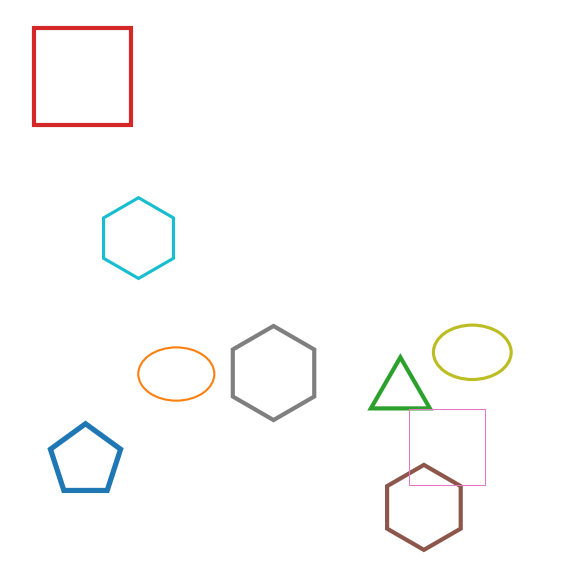[{"shape": "pentagon", "thickness": 2.5, "radius": 0.32, "center": [0.148, 0.202]}, {"shape": "oval", "thickness": 1, "radius": 0.33, "center": [0.305, 0.351]}, {"shape": "triangle", "thickness": 2, "radius": 0.29, "center": [0.693, 0.321]}, {"shape": "square", "thickness": 2, "radius": 0.42, "center": [0.143, 0.866]}, {"shape": "hexagon", "thickness": 2, "radius": 0.37, "center": [0.734, 0.121]}, {"shape": "square", "thickness": 0.5, "radius": 0.33, "center": [0.774, 0.225]}, {"shape": "hexagon", "thickness": 2, "radius": 0.41, "center": [0.474, 0.353]}, {"shape": "oval", "thickness": 1.5, "radius": 0.34, "center": [0.818, 0.389]}, {"shape": "hexagon", "thickness": 1.5, "radius": 0.35, "center": [0.24, 0.587]}]